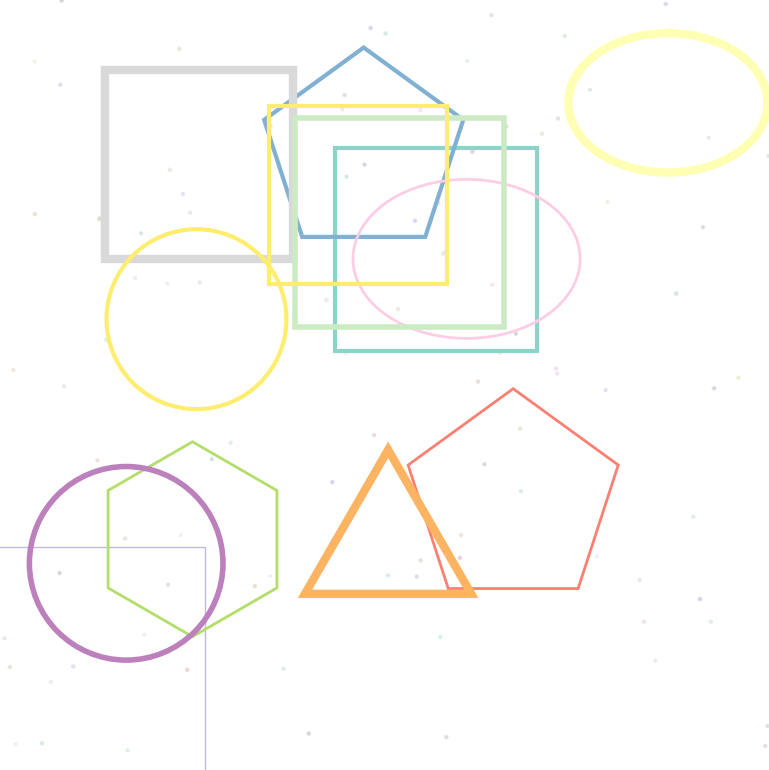[{"shape": "square", "thickness": 1.5, "radius": 0.66, "center": [0.566, 0.676]}, {"shape": "oval", "thickness": 3, "radius": 0.65, "center": [0.867, 0.866]}, {"shape": "square", "thickness": 0.5, "radius": 0.73, "center": [0.12, 0.142]}, {"shape": "pentagon", "thickness": 1, "radius": 0.72, "center": [0.666, 0.352]}, {"shape": "pentagon", "thickness": 1.5, "radius": 0.68, "center": [0.472, 0.802]}, {"shape": "triangle", "thickness": 3, "radius": 0.62, "center": [0.504, 0.291]}, {"shape": "hexagon", "thickness": 1, "radius": 0.63, "center": [0.25, 0.3]}, {"shape": "oval", "thickness": 1, "radius": 0.74, "center": [0.606, 0.664]}, {"shape": "square", "thickness": 3, "radius": 0.61, "center": [0.259, 0.786]}, {"shape": "circle", "thickness": 2, "radius": 0.63, "center": [0.164, 0.268]}, {"shape": "square", "thickness": 2, "radius": 0.68, "center": [0.519, 0.711]}, {"shape": "square", "thickness": 1.5, "radius": 0.58, "center": [0.465, 0.747]}, {"shape": "circle", "thickness": 1.5, "radius": 0.58, "center": [0.255, 0.585]}]